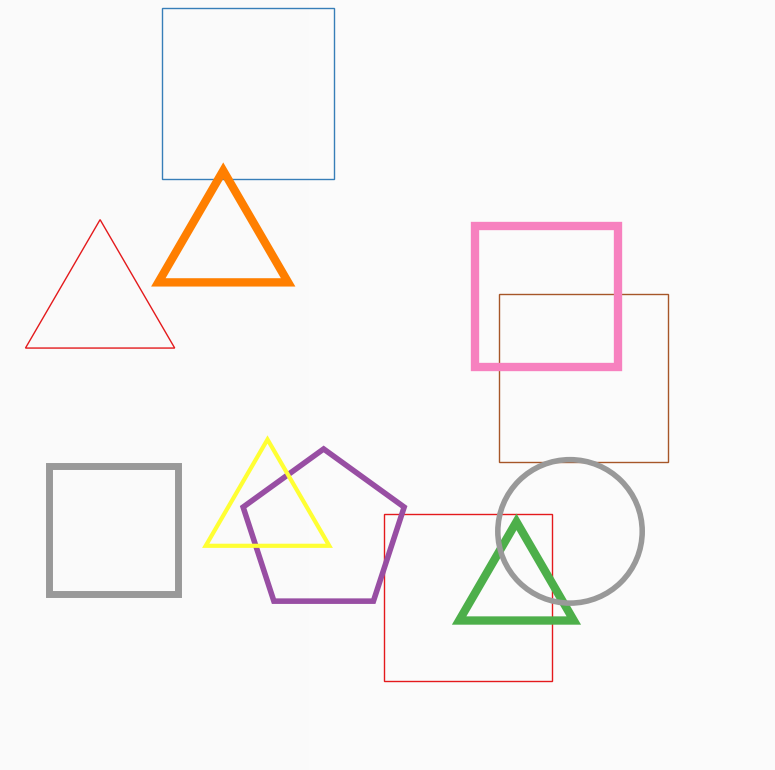[{"shape": "triangle", "thickness": 0.5, "radius": 0.56, "center": [0.129, 0.604]}, {"shape": "square", "thickness": 0.5, "radius": 0.54, "center": [0.604, 0.224]}, {"shape": "square", "thickness": 0.5, "radius": 0.55, "center": [0.32, 0.878]}, {"shape": "triangle", "thickness": 3, "radius": 0.43, "center": [0.666, 0.237]}, {"shape": "pentagon", "thickness": 2, "radius": 0.55, "center": [0.418, 0.308]}, {"shape": "triangle", "thickness": 3, "radius": 0.48, "center": [0.288, 0.682]}, {"shape": "triangle", "thickness": 1.5, "radius": 0.46, "center": [0.345, 0.337]}, {"shape": "square", "thickness": 0.5, "radius": 0.54, "center": [0.753, 0.509]}, {"shape": "square", "thickness": 3, "radius": 0.46, "center": [0.705, 0.615]}, {"shape": "circle", "thickness": 2, "radius": 0.47, "center": [0.736, 0.31]}, {"shape": "square", "thickness": 2.5, "radius": 0.42, "center": [0.147, 0.312]}]